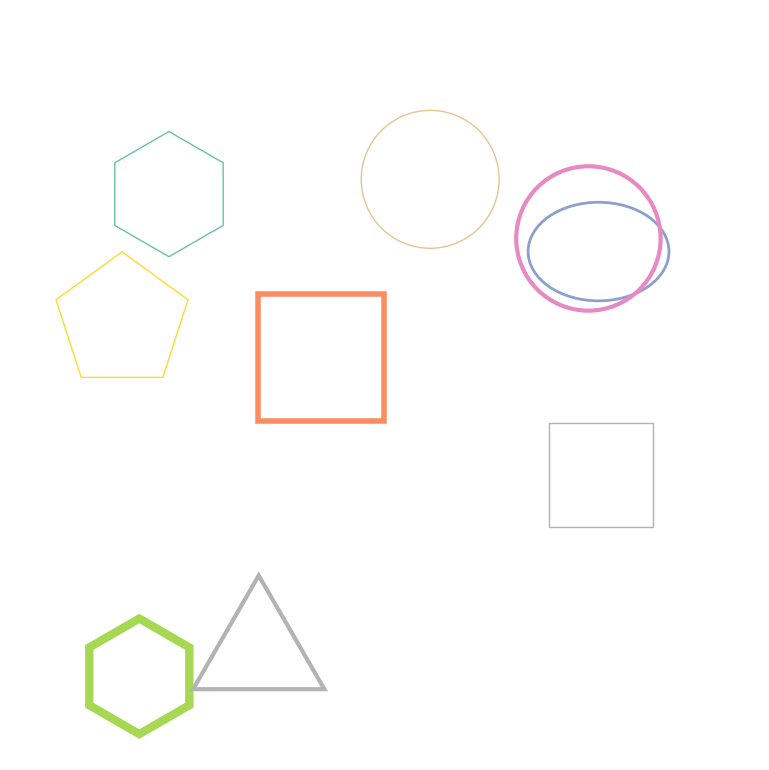[{"shape": "hexagon", "thickness": 0.5, "radius": 0.41, "center": [0.219, 0.748]}, {"shape": "square", "thickness": 2, "radius": 0.41, "center": [0.416, 0.536]}, {"shape": "oval", "thickness": 1, "radius": 0.46, "center": [0.777, 0.673]}, {"shape": "circle", "thickness": 1.5, "radius": 0.47, "center": [0.764, 0.69]}, {"shape": "hexagon", "thickness": 3, "radius": 0.38, "center": [0.181, 0.122]}, {"shape": "pentagon", "thickness": 0.5, "radius": 0.45, "center": [0.158, 0.583]}, {"shape": "circle", "thickness": 0.5, "radius": 0.45, "center": [0.559, 0.767]}, {"shape": "triangle", "thickness": 1.5, "radius": 0.49, "center": [0.336, 0.154]}, {"shape": "square", "thickness": 0.5, "radius": 0.34, "center": [0.78, 0.383]}]